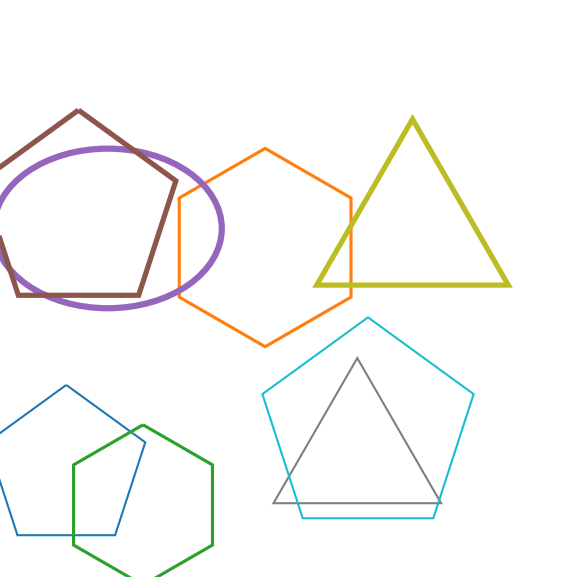[{"shape": "pentagon", "thickness": 1, "radius": 0.72, "center": [0.115, 0.189]}, {"shape": "hexagon", "thickness": 1.5, "radius": 0.86, "center": [0.459, 0.57]}, {"shape": "hexagon", "thickness": 1.5, "radius": 0.69, "center": [0.248, 0.125]}, {"shape": "oval", "thickness": 3, "radius": 0.99, "center": [0.187, 0.604]}, {"shape": "pentagon", "thickness": 2.5, "radius": 0.89, "center": [0.136, 0.631]}, {"shape": "triangle", "thickness": 1, "radius": 0.84, "center": [0.619, 0.212]}, {"shape": "triangle", "thickness": 2.5, "radius": 0.96, "center": [0.714, 0.601]}, {"shape": "pentagon", "thickness": 1, "radius": 0.96, "center": [0.637, 0.257]}]